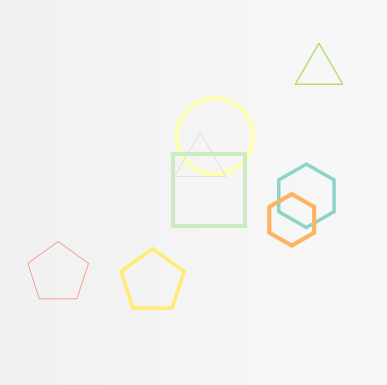[{"shape": "hexagon", "thickness": 2.5, "radius": 0.41, "center": [0.791, 0.491]}, {"shape": "circle", "thickness": 3, "radius": 0.49, "center": [0.554, 0.646]}, {"shape": "pentagon", "thickness": 0.5, "radius": 0.41, "center": [0.15, 0.29]}, {"shape": "hexagon", "thickness": 3, "radius": 0.33, "center": [0.753, 0.429]}, {"shape": "triangle", "thickness": 1, "radius": 0.36, "center": [0.823, 0.817]}, {"shape": "triangle", "thickness": 0.5, "radius": 0.38, "center": [0.516, 0.58]}, {"shape": "square", "thickness": 3, "radius": 0.46, "center": [0.538, 0.506]}, {"shape": "pentagon", "thickness": 2.5, "radius": 0.43, "center": [0.394, 0.269]}]